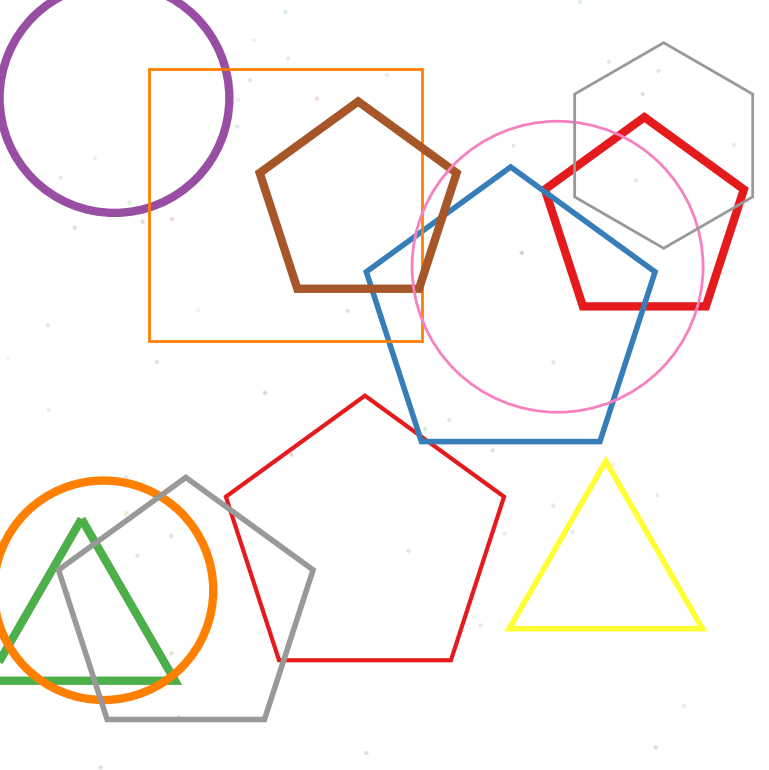[{"shape": "pentagon", "thickness": 1.5, "radius": 0.95, "center": [0.474, 0.296]}, {"shape": "pentagon", "thickness": 3, "radius": 0.68, "center": [0.837, 0.712]}, {"shape": "pentagon", "thickness": 2, "radius": 0.99, "center": [0.663, 0.586]}, {"shape": "triangle", "thickness": 3, "radius": 0.7, "center": [0.106, 0.186]}, {"shape": "circle", "thickness": 3, "radius": 0.75, "center": [0.149, 0.873]}, {"shape": "circle", "thickness": 3, "radius": 0.71, "center": [0.134, 0.233]}, {"shape": "square", "thickness": 1, "radius": 0.88, "center": [0.371, 0.734]}, {"shape": "triangle", "thickness": 2, "radius": 0.72, "center": [0.787, 0.256]}, {"shape": "pentagon", "thickness": 3, "radius": 0.67, "center": [0.465, 0.734]}, {"shape": "circle", "thickness": 1, "radius": 0.94, "center": [0.724, 0.654]}, {"shape": "hexagon", "thickness": 1, "radius": 0.67, "center": [0.862, 0.811]}, {"shape": "pentagon", "thickness": 2, "radius": 0.87, "center": [0.241, 0.206]}]